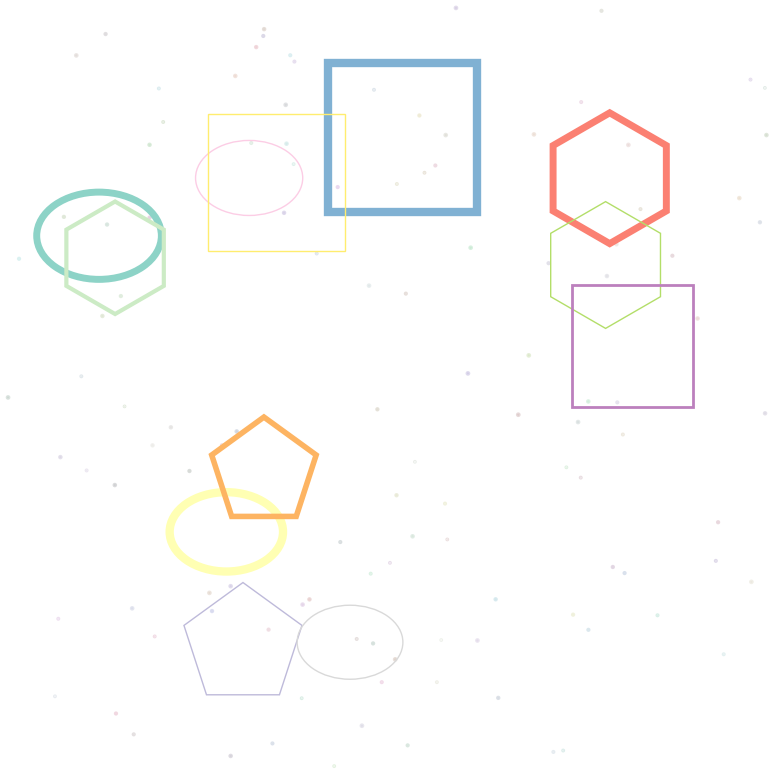[{"shape": "oval", "thickness": 2.5, "radius": 0.4, "center": [0.129, 0.694]}, {"shape": "oval", "thickness": 3, "radius": 0.37, "center": [0.294, 0.309]}, {"shape": "pentagon", "thickness": 0.5, "radius": 0.4, "center": [0.316, 0.163]}, {"shape": "hexagon", "thickness": 2.5, "radius": 0.42, "center": [0.792, 0.769]}, {"shape": "square", "thickness": 3, "radius": 0.48, "center": [0.522, 0.821]}, {"shape": "pentagon", "thickness": 2, "radius": 0.36, "center": [0.343, 0.387]}, {"shape": "hexagon", "thickness": 0.5, "radius": 0.41, "center": [0.786, 0.656]}, {"shape": "oval", "thickness": 0.5, "radius": 0.35, "center": [0.324, 0.769]}, {"shape": "oval", "thickness": 0.5, "radius": 0.34, "center": [0.455, 0.166]}, {"shape": "square", "thickness": 1, "radius": 0.39, "center": [0.822, 0.551]}, {"shape": "hexagon", "thickness": 1.5, "radius": 0.37, "center": [0.149, 0.665]}, {"shape": "square", "thickness": 0.5, "radius": 0.44, "center": [0.359, 0.763]}]